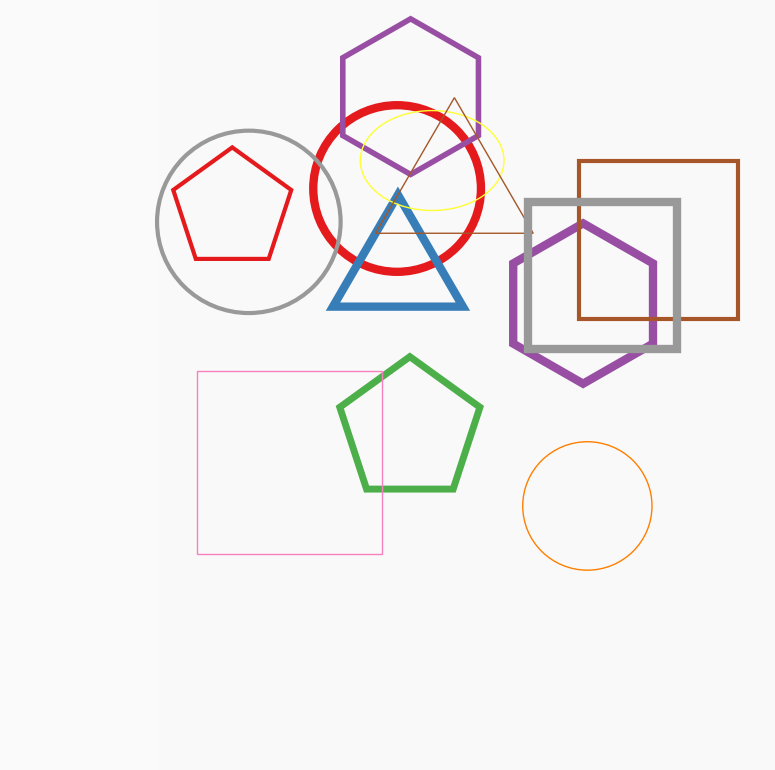[{"shape": "pentagon", "thickness": 1.5, "radius": 0.4, "center": [0.3, 0.729]}, {"shape": "circle", "thickness": 3, "radius": 0.54, "center": [0.512, 0.755]}, {"shape": "triangle", "thickness": 3, "radius": 0.48, "center": [0.513, 0.65]}, {"shape": "pentagon", "thickness": 2.5, "radius": 0.48, "center": [0.529, 0.442]}, {"shape": "hexagon", "thickness": 3, "radius": 0.52, "center": [0.752, 0.606]}, {"shape": "hexagon", "thickness": 2, "radius": 0.51, "center": [0.53, 0.874]}, {"shape": "circle", "thickness": 0.5, "radius": 0.42, "center": [0.758, 0.343]}, {"shape": "oval", "thickness": 0.5, "radius": 0.46, "center": [0.558, 0.792]}, {"shape": "triangle", "thickness": 0.5, "radius": 0.59, "center": [0.586, 0.756]}, {"shape": "square", "thickness": 1.5, "radius": 0.51, "center": [0.85, 0.688]}, {"shape": "square", "thickness": 0.5, "radius": 0.59, "center": [0.374, 0.4]}, {"shape": "square", "thickness": 3, "radius": 0.48, "center": [0.778, 0.642]}, {"shape": "circle", "thickness": 1.5, "radius": 0.59, "center": [0.321, 0.712]}]